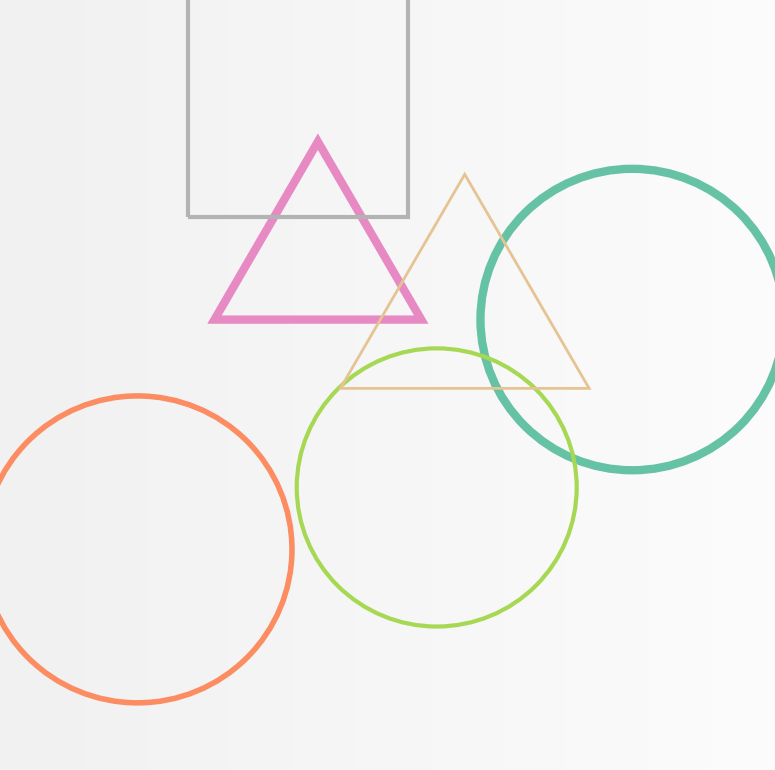[{"shape": "circle", "thickness": 3, "radius": 0.98, "center": [0.816, 0.585]}, {"shape": "circle", "thickness": 2, "radius": 1.0, "center": [0.177, 0.287]}, {"shape": "triangle", "thickness": 3, "radius": 0.77, "center": [0.41, 0.662]}, {"shape": "circle", "thickness": 1.5, "radius": 0.9, "center": [0.564, 0.367]}, {"shape": "triangle", "thickness": 1, "radius": 0.93, "center": [0.6, 0.588]}, {"shape": "square", "thickness": 1.5, "radius": 0.71, "center": [0.385, 0.86]}]